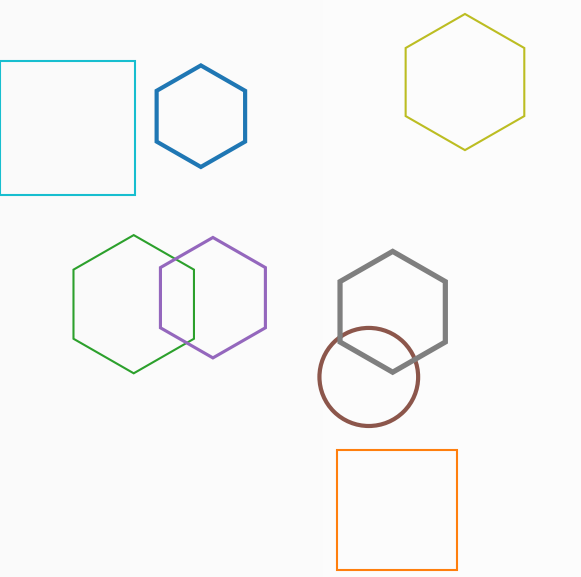[{"shape": "hexagon", "thickness": 2, "radius": 0.44, "center": [0.346, 0.798]}, {"shape": "square", "thickness": 1, "radius": 0.52, "center": [0.684, 0.116]}, {"shape": "hexagon", "thickness": 1, "radius": 0.6, "center": [0.23, 0.472]}, {"shape": "hexagon", "thickness": 1.5, "radius": 0.52, "center": [0.366, 0.484]}, {"shape": "circle", "thickness": 2, "radius": 0.42, "center": [0.634, 0.346]}, {"shape": "hexagon", "thickness": 2.5, "radius": 0.52, "center": [0.676, 0.459]}, {"shape": "hexagon", "thickness": 1, "radius": 0.59, "center": [0.8, 0.857]}, {"shape": "square", "thickness": 1, "radius": 0.58, "center": [0.116, 0.778]}]